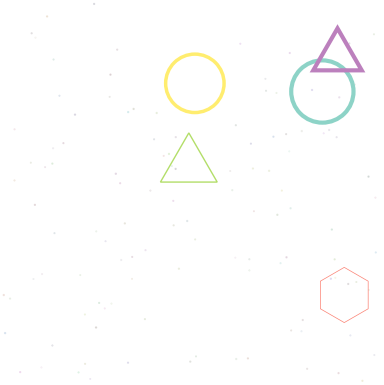[{"shape": "circle", "thickness": 3, "radius": 0.4, "center": [0.837, 0.762]}, {"shape": "hexagon", "thickness": 0.5, "radius": 0.36, "center": [0.894, 0.234]}, {"shape": "triangle", "thickness": 1, "radius": 0.43, "center": [0.49, 0.57]}, {"shape": "triangle", "thickness": 3, "radius": 0.36, "center": [0.877, 0.854]}, {"shape": "circle", "thickness": 2.5, "radius": 0.38, "center": [0.506, 0.784]}]